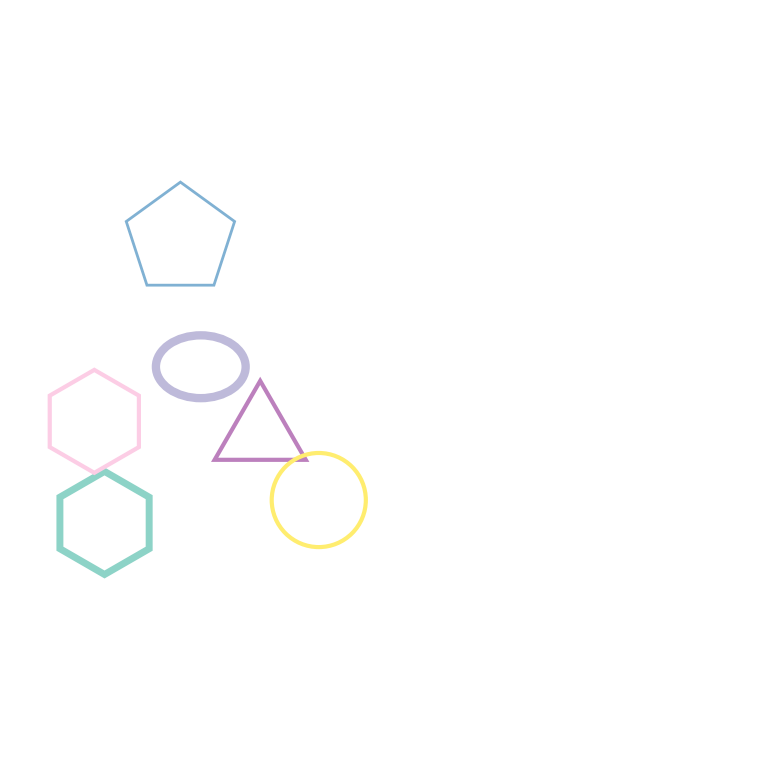[{"shape": "hexagon", "thickness": 2.5, "radius": 0.33, "center": [0.136, 0.321]}, {"shape": "oval", "thickness": 3, "radius": 0.29, "center": [0.261, 0.524]}, {"shape": "pentagon", "thickness": 1, "radius": 0.37, "center": [0.234, 0.689]}, {"shape": "hexagon", "thickness": 1.5, "radius": 0.33, "center": [0.122, 0.453]}, {"shape": "triangle", "thickness": 1.5, "radius": 0.34, "center": [0.338, 0.437]}, {"shape": "circle", "thickness": 1.5, "radius": 0.31, "center": [0.414, 0.351]}]